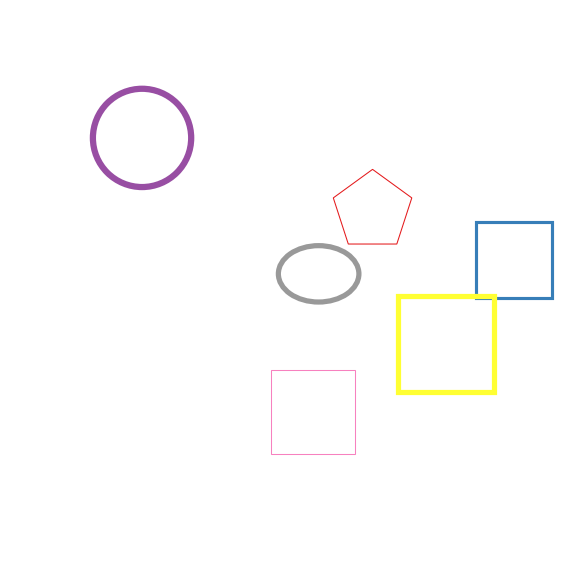[{"shape": "pentagon", "thickness": 0.5, "radius": 0.36, "center": [0.645, 0.634]}, {"shape": "square", "thickness": 1.5, "radius": 0.33, "center": [0.89, 0.549]}, {"shape": "circle", "thickness": 3, "radius": 0.43, "center": [0.246, 0.76]}, {"shape": "square", "thickness": 2.5, "radius": 0.42, "center": [0.773, 0.404]}, {"shape": "square", "thickness": 0.5, "radius": 0.36, "center": [0.542, 0.286]}, {"shape": "oval", "thickness": 2.5, "radius": 0.35, "center": [0.552, 0.525]}]